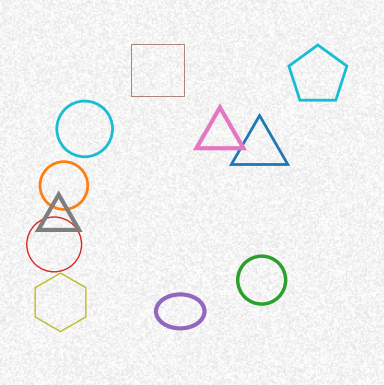[{"shape": "triangle", "thickness": 2, "radius": 0.42, "center": [0.674, 0.615]}, {"shape": "circle", "thickness": 2, "radius": 0.31, "center": [0.166, 0.518]}, {"shape": "circle", "thickness": 2.5, "radius": 0.31, "center": [0.68, 0.272]}, {"shape": "circle", "thickness": 1, "radius": 0.36, "center": [0.141, 0.365]}, {"shape": "oval", "thickness": 3, "radius": 0.31, "center": [0.468, 0.191]}, {"shape": "square", "thickness": 0.5, "radius": 0.34, "center": [0.409, 0.818]}, {"shape": "triangle", "thickness": 3, "radius": 0.35, "center": [0.571, 0.65]}, {"shape": "triangle", "thickness": 3, "radius": 0.31, "center": [0.152, 0.433]}, {"shape": "hexagon", "thickness": 1, "radius": 0.38, "center": [0.157, 0.215]}, {"shape": "circle", "thickness": 2, "radius": 0.36, "center": [0.22, 0.665]}, {"shape": "pentagon", "thickness": 2, "radius": 0.4, "center": [0.826, 0.804]}]